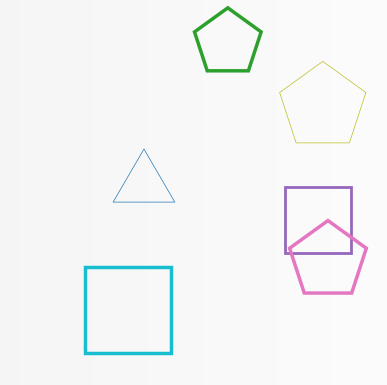[{"shape": "triangle", "thickness": 0.5, "radius": 0.46, "center": [0.372, 0.521]}, {"shape": "pentagon", "thickness": 2.5, "radius": 0.45, "center": [0.588, 0.889]}, {"shape": "square", "thickness": 2, "radius": 0.43, "center": [0.821, 0.429]}, {"shape": "pentagon", "thickness": 2.5, "radius": 0.52, "center": [0.846, 0.323]}, {"shape": "pentagon", "thickness": 0.5, "radius": 0.59, "center": [0.833, 0.724]}, {"shape": "square", "thickness": 2.5, "radius": 0.56, "center": [0.33, 0.195]}]